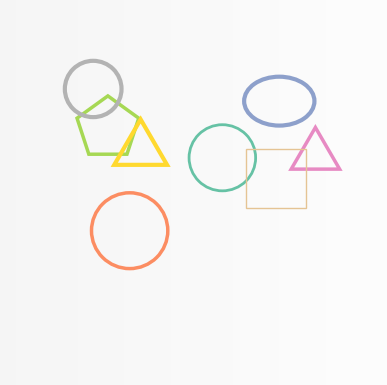[{"shape": "circle", "thickness": 2, "radius": 0.43, "center": [0.574, 0.59]}, {"shape": "circle", "thickness": 2.5, "radius": 0.49, "center": [0.335, 0.401]}, {"shape": "oval", "thickness": 3, "radius": 0.45, "center": [0.721, 0.737]}, {"shape": "triangle", "thickness": 2.5, "radius": 0.36, "center": [0.814, 0.597]}, {"shape": "pentagon", "thickness": 2.5, "radius": 0.42, "center": [0.278, 0.667]}, {"shape": "triangle", "thickness": 3, "radius": 0.39, "center": [0.363, 0.611]}, {"shape": "square", "thickness": 1, "radius": 0.39, "center": [0.712, 0.537]}, {"shape": "circle", "thickness": 3, "radius": 0.37, "center": [0.24, 0.769]}]